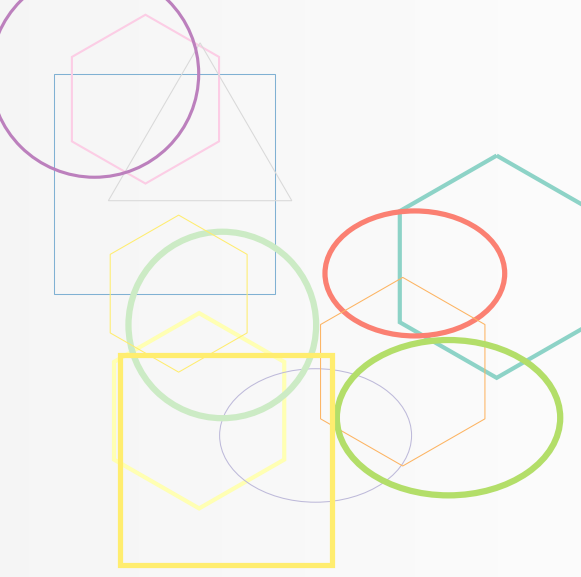[{"shape": "hexagon", "thickness": 2, "radius": 0.96, "center": [0.854, 0.537]}, {"shape": "hexagon", "thickness": 2, "radius": 0.85, "center": [0.343, 0.288]}, {"shape": "oval", "thickness": 0.5, "radius": 0.83, "center": [0.543, 0.245]}, {"shape": "oval", "thickness": 2.5, "radius": 0.77, "center": [0.714, 0.526]}, {"shape": "square", "thickness": 0.5, "radius": 0.95, "center": [0.283, 0.681]}, {"shape": "hexagon", "thickness": 0.5, "radius": 0.82, "center": [0.693, 0.356]}, {"shape": "oval", "thickness": 3, "radius": 0.96, "center": [0.772, 0.276]}, {"shape": "hexagon", "thickness": 1, "radius": 0.73, "center": [0.25, 0.827]}, {"shape": "triangle", "thickness": 0.5, "radius": 0.91, "center": [0.344, 0.743]}, {"shape": "circle", "thickness": 1.5, "radius": 0.9, "center": [0.163, 0.871]}, {"shape": "circle", "thickness": 3, "radius": 0.81, "center": [0.382, 0.436]}, {"shape": "hexagon", "thickness": 0.5, "radius": 0.68, "center": [0.307, 0.491]}, {"shape": "square", "thickness": 2.5, "radius": 0.91, "center": [0.388, 0.203]}]